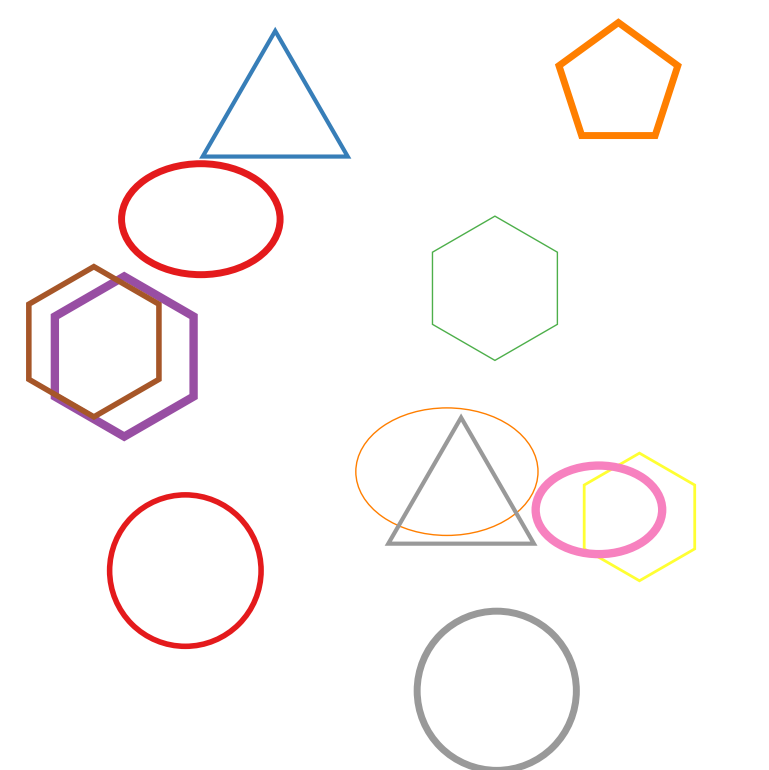[{"shape": "oval", "thickness": 2.5, "radius": 0.51, "center": [0.261, 0.715]}, {"shape": "circle", "thickness": 2, "radius": 0.49, "center": [0.241, 0.259]}, {"shape": "triangle", "thickness": 1.5, "radius": 0.54, "center": [0.357, 0.851]}, {"shape": "hexagon", "thickness": 0.5, "radius": 0.47, "center": [0.643, 0.626]}, {"shape": "hexagon", "thickness": 3, "radius": 0.52, "center": [0.161, 0.537]}, {"shape": "oval", "thickness": 0.5, "radius": 0.59, "center": [0.58, 0.387]}, {"shape": "pentagon", "thickness": 2.5, "radius": 0.41, "center": [0.803, 0.89]}, {"shape": "hexagon", "thickness": 1, "radius": 0.41, "center": [0.83, 0.329]}, {"shape": "hexagon", "thickness": 2, "radius": 0.49, "center": [0.122, 0.556]}, {"shape": "oval", "thickness": 3, "radius": 0.41, "center": [0.778, 0.338]}, {"shape": "circle", "thickness": 2.5, "radius": 0.52, "center": [0.645, 0.103]}, {"shape": "triangle", "thickness": 1.5, "radius": 0.55, "center": [0.599, 0.349]}]